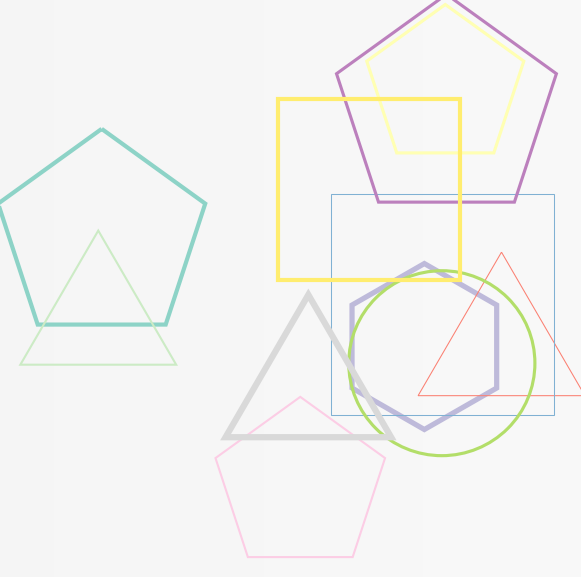[{"shape": "pentagon", "thickness": 2, "radius": 0.94, "center": [0.175, 0.589]}, {"shape": "pentagon", "thickness": 1.5, "radius": 0.71, "center": [0.766, 0.849]}, {"shape": "hexagon", "thickness": 2.5, "radius": 0.72, "center": [0.73, 0.399]}, {"shape": "triangle", "thickness": 0.5, "radius": 0.83, "center": [0.863, 0.397]}, {"shape": "square", "thickness": 0.5, "radius": 0.96, "center": [0.761, 0.471]}, {"shape": "circle", "thickness": 1.5, "radius": 0.8, "center": [0.76, 0.37]}, {"shape": "pentagon", "thickness": 1, "radius": 0.77, "center": [0.517, 0.159]}, {"shape": "triangle", "thickness": 3, "radius": 0.82, "center": [0.53, 0.324]}, {"shape": "pentagon", "thickness": 1.5, "radius": 0.99, "center": [0.768, 0.81]}, {"shape": "triangle", "thickness": 1, "radius": 0.77, "center": [0.169, 0.445]}, {"shape": "square", "thickness": 2, "radius": 0.78, "center": [0.634, 0.671]}]